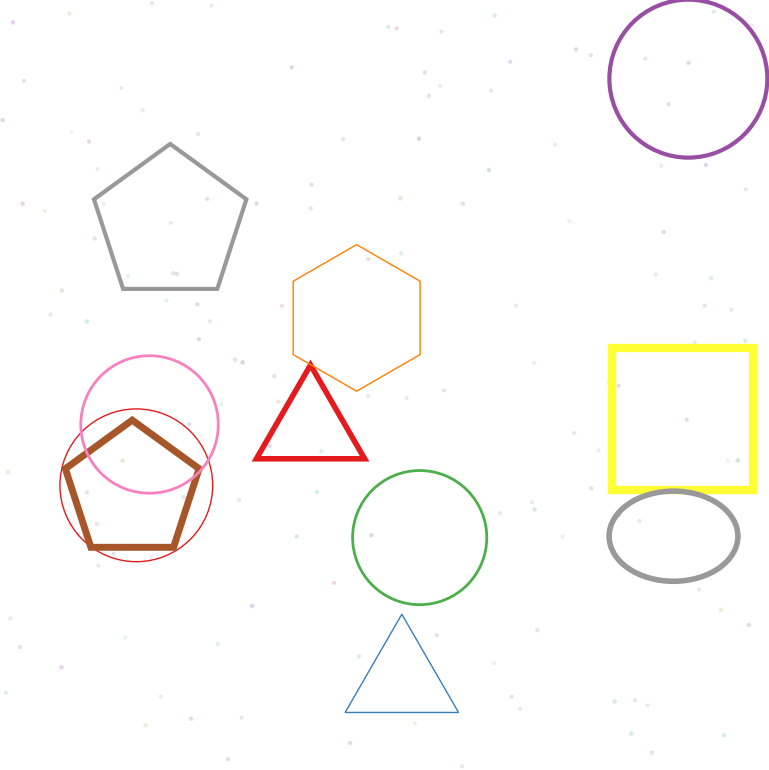[{"shape": "triangle", "thickness": 2, "radius": 0.41, "center": [0.403, 0.445]}, {"shape": "circle", "thickness": 0.5, "radius": 0.5, "center": [0.177, 0.37]}, {"shape": "triangle", "thickness": 0.5, "radius": 0.43, "center": [0.522, 0.117]}, {"shape": "circle", "thickness": 1, "radius": 0.44, "center": [0.545, 0.302]}, {"shape": "circle", "thickness": 1.5, "radius": 0.51, "center": [0.894, 0.898]}, {"shape": "hexagon", "thickness": 0.5, "radius": 0.48, "center": [0.463, 0.587]}, {"shape": "square", "thickness": 3, "radius": 0.46, "center": [0.886, 0.456]}, {"shape": "pentagon", "thickness": 2.5, "radius": 0.46, "center": [0.172, 0.363]}, {"shape": "circle", "thickness": 1, "radius": 0.45, "center": [0.194, 0.449]}, {"shape": "pentagon", "thickness": 1.5, "radius": 0.52, "center": [0.221, 0.709]}, {"shape": "oval", "thickness": 2, "radius": 0.42, "center": [0.875, 0.304]}]